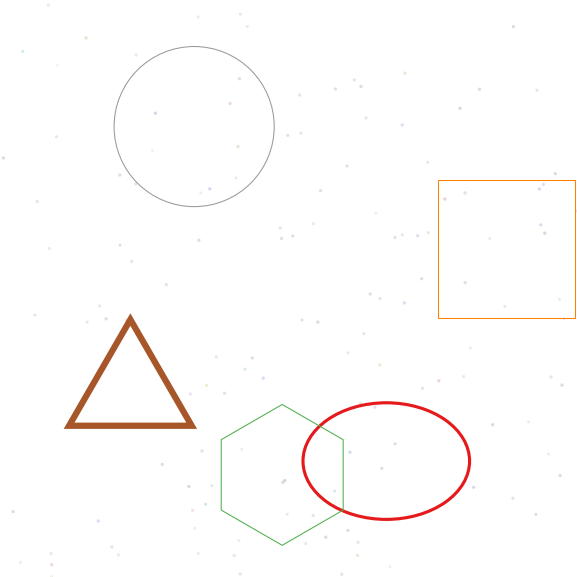[{"shape": "oval", "thickness": 1.5, "radius": 0.72, "center": [0.669, 0.201]}, {"shape": "hexagon", "thickness": 0.5, "radius": 0.61, "center": [0.489, 0.177]}, {"shape": "square", "thickness": 0.5, "radius": 0.6, "center": [0.877, 0.567]}, {"shape": "triangle", "thickness": 3, "radius": 0.61, "center": [0.226, 0.323]}, {"shape": "circle", "thickness": 0.5, "radius": 0.69, "center": [0.336, 0.78]}]